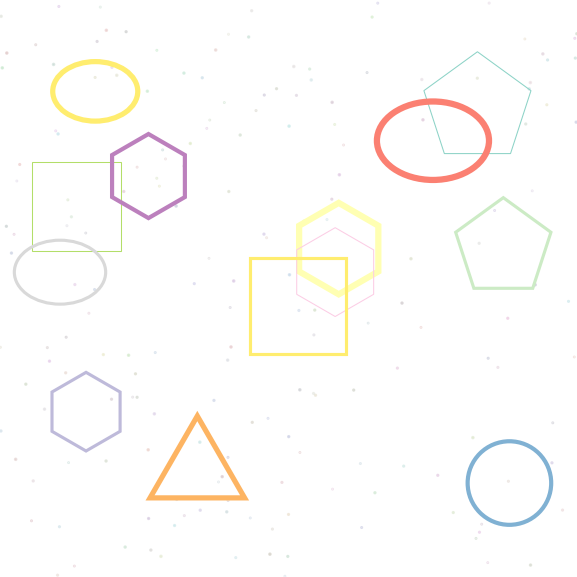[{"shape": "pentagon", "thickness": 0.5, "radius": 0.49, "center": [0.827, 0.812]}, {"shape": "hexagon", "thickness": 3, "radius": 0.4, "center": [0.587, 0.569]}, {"shape": "hexagon", "thickness": 1.5, "radius": 0.34, "center": [0.149, 0.286]}, {"shape": "oval", "thickness": 3, "radius": 0.49, "center": [0.75, 0.755]}, {"shape": "circle", "thickness": 2, "radius": 0.36, "center": [0.882, 0.163]}, {"shape": "triangle", "thickness": 2.5, "radius": 0.47, "center": [0.342, 0.184]}, {"shape": "square", "thickness": 0.5, "radius": 0.38, "center": [0.132, 0.642]}, {"shape": "hexagon", "thickness": 0.5, "radius": 0.38, "center": [0.58, 0.528]}, {"shape": "oval", "thickness": 1.5, "radius": 0.4, "center": [0.104, 0.528]}, {"shape": "hexagon", "thickness": 2, "radius": 0.36, "center": [0.257, 0.694]}, {"shape": "pentagon", "thickness": 1.5, "radius": 0.43, "center": [0.872, 0.57]}, {"shape": "square", "thickness": 1.5, "radius": 0.42, "center": [0.516, 0.469]}, {"shape": "oval", "thickness": 2.5, "radius": 0.37, "center": [0.165, 0.841]}]